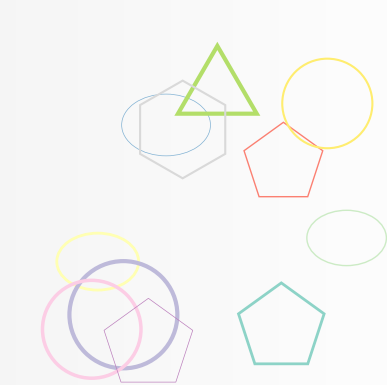[{"shape": "pentagon", "thickness": 2, "radius": 0.58, "center": [0.726, 0.149]}, {"shape": "oval", "thickness": 2, "radius": 0.53, "center": [0.252, 0.32]}, {"shape": "circle", "thickness": 3, "radius": 0.7, "center": [0.318, 0.183]}, {"shape": "pentagon", "thickness": 1, "radius": 0.53, "center": [0.731, 0.576]}, {"shape": "oval", "thickness": 0.5, "radius": 0.57, "center": [0.429, 0.675]}, {"shape": "triangle", "thickness": 3, "radius": 0.59, "center": [0.561, 0.763]}, {"shape": "circle", "thickness": 2.5, "radius": 0.64, "center": [0.237, 0.145]}, {"shape": "hexagon", "thickness": 1.5, "radius": 0.63, "center": [0.471, 0.664]}, {"shape": "pentagon", "thickness": 0.5, "radius": 0.6, "center": [0.383, 0.105]}, {"shape": "oval", "thickness": 1, "radius": 0.51, "center": [0.894, 0.382]}, {"shape": "circle", "thickness": 1.5, "radius": 0.58, "center": [0.845, 0.731]}]